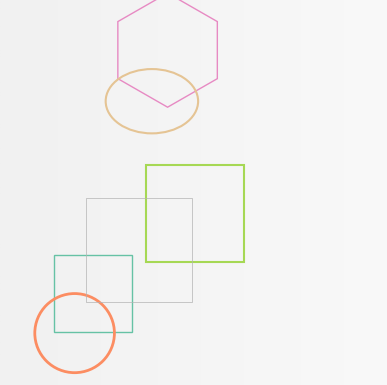[{"shape": "square", "thickness": 1, "radius": 0.5, "center": [0.241, 0.237]}, {"shape": "circle", "thickness": 2, "radius": 0.51, "center": [0.193, 0.135]}, {"shape": "hexagon", "thickness": 1, "radius": 0.74, "center": [0.432, 0.87]}, {"shape": "square", "thickness": 1.5, "radius": 0.63, "center": [0.503, 0.445]}, {"shape": "oval", "thickness": 1.5, "radius": 0.6, "center": [0.392, 0.737]}, {"shape": "square", "thickness": 0.5, "radius": 0.68, "center": [0.359, 0.351]}]